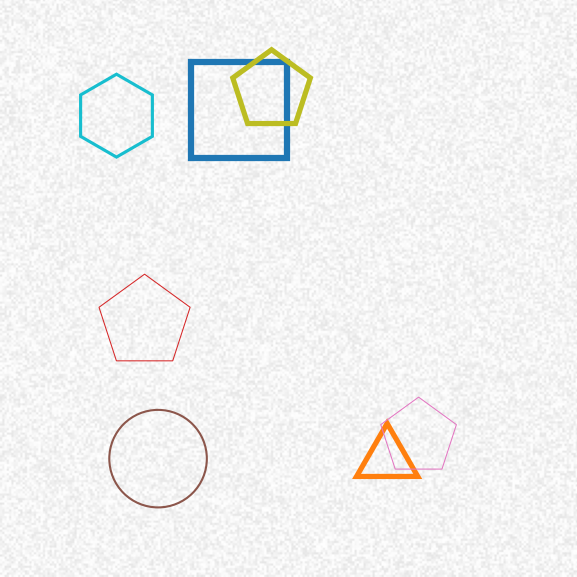[{"shape": "square", "thickness": 3, "radius": 0.41, "center": [0.414, 0.809]}, {"shape": "triangle", "thickness": 2.5, "radius": 0.31, "center": [0.67, 0.205]}, {"shape": "pentagon", "thickness": 0.5, "radius": 0.41, "center": [0.25, 0.441]}, {"shape": "circle", "thickness": 1, "radius": 0.42, "center": [0.274, 0.205]}, {"shape": "pentagon", "thickness": 0.5, "radius": 0.34, "center": [0.725, 0.243]}, {"shape": "pentagon", "thickness": 2.5, "radius": 0.35, "center": [0.47, 0.842]}, {"shape": "hexagon", "thickness": 1.5, "radius": 0.36, "center": [0.202, 0.799]}]